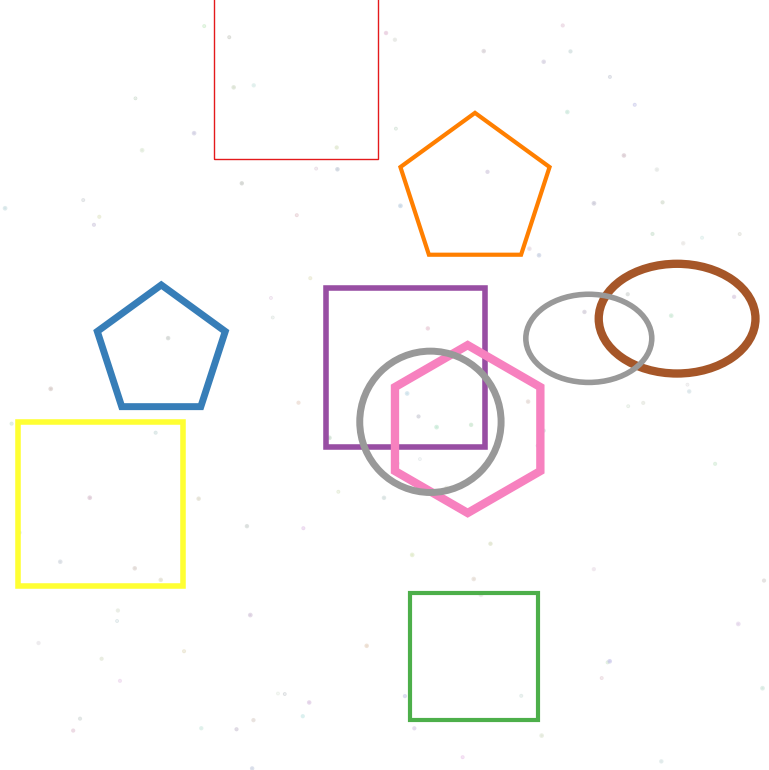[{"shape": "square", "thickness": 0.5, "radius": 0.53, "center": [0.384, 0.899]}, {"shape": "pentagon", "thickness": 2.5, "radius": 0.44, "center": [0.209, 0.543]}, {"shape": "square", "thickness": 1.5, "radius": 0.41, "center": [0.615, 0.148]}, {"shape": "square", "thickness": 2, "radius": 0.52, "center": [0.527, 0.523]}, {"shape": "pentagon", "thickness": 1.5, "radius": 0.51, "center": [0.617, 0.752]}, {"shape": "square", "thickness": 2, "radius": 0.53, "center": [0.13, 0.345]}, {"shape": "oval", "thickness": 3, "radius": 0.51, "center": [0.879, 0.586]}, {"shape": "hexagon", "thickness": 3, "radius": 0.55, "center": [0.607, 0.443]}, {"shape": "circle", "thickness": 2.5, "radius": 0.46, "center": [0.559, 0.452]}, {"shape": "oval", "thickness": 2, "radius": 0.41, "center": [0.765, 0.561]}]